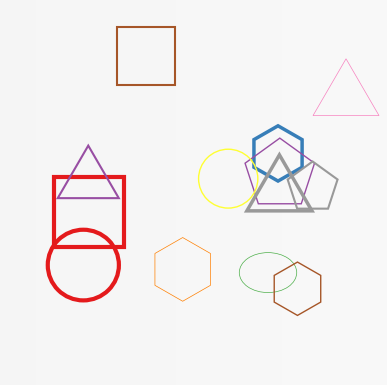[{"shape": "square", "thickness": 3, "radius": 0.45, "center": [0.229, 0.45]}, {"shape": "circle", "thickness": 3, "radius": 0.46, "center": [0.215, 0.312]}, {"shape": "hexagon", "thickness": 2.5, "radius": 0.36, "center": [0.717, 0.601]}, {"shape": "oval", "thickness": 0.5, "radius": 0.37, "center": [0.692, 0.292]}, {"shape": "pentagon", "thickness": 1, "radius": 0.47, "center": [0.722, 0.547]}, {"shape": "triangle", "thickness": 1.5, "radius": 0.45, "center": [0.228, 0.531]}, {"shape": "hexagon", "thickness": 0.5, "radius": 0.41, "center": [0.471, 0.3]}, {"shape": "circle", "thickness": 1, "radius": 0.38, "center": [0.589, 0.536]}, {"shape": "hexagon", "thickness": 1, "radius": 0.35, "center": [0.768, 0.25]}, {"shape": "square", "thickness": 1.5, "radius": 0.38, "center": [0.377, 0.854]}, {"shape": "triangle", "thickness": 0.5, "radius": 0.49, "center": [0.893, 0.749]}, {"shape": "triangle", "thickness": 2.5, "radius": 0.48, "center": [0.721, 0.501]}, {"shape": "pentagon", "thickness": 1.5, "radius": 0.34, "center": [0.807, 0.513]}]